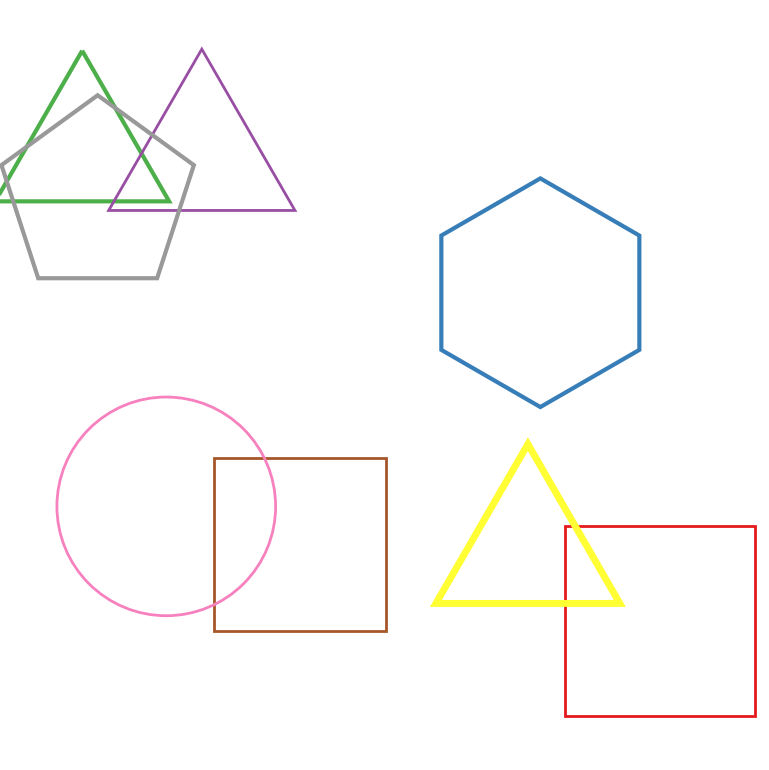[{"shape": "square", "thickness": 1, "radius": 0.62, "center": [0.857, 0.194]}, {"shape": "hexagon", "thickness": 1.5, "radius": 0.74, "center": [0.702, 0.62]}, {"shape": "triangle", "thickness": 1.5, "radius": 0.65, "center": [0.107, 0.804]}, {"shape": "triangle", "thickness": 1, "radius": 0.7, "center": [0.262, 0.797]}, {"shape": "triangle", "thickness": 2.5, "radius": 0.69, "center": [0.686, 0.285]}, {"shape": "square", "thickness": 1, "radius": 0.56, "center": [0.39, 0.293]}, {"shape": "circle", "thickness": 1, "radius": 0.71, "center": [0.216, 0.342]}, {"shape": "pentagon", "thickness": 1.5, "radius": 0.66, "center": [0.127, 0.745]}]